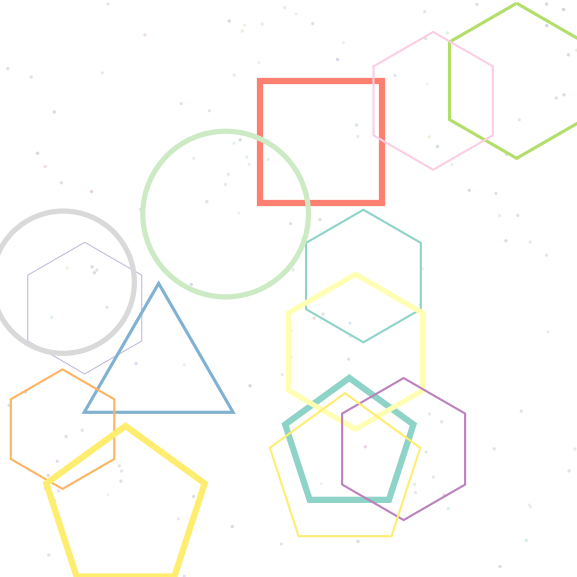[{"shape": "pentagon", "thickness": 3, "radius": 0.58, "center": [0.605, 0.228]}, {"shape": "hexagon", "thickness": 1, "radius": 0.57, "center": [0.629, 0.521]}, {"shape": "hexagon", "thickness": 2.5, "radius": 0.67, "center": [0.616, 0.39]}, {"shape": "hexagon", "thickness": 0.5, "radius": 0.57, "center": [0.147, 0.466]}, {"shape": "square", "thickness": 3, "radius": 0.53, "center": [0.556, 0.753]}, {"shape": "triangle", "thickness": 1.5, "radius": 0.74, "center": [0.275, 0.36]}, {"shape": "hexagon", "thickness": 1, "radius": 0.52, "center": [0.108, 0.256]}, {"shape": "hexagon", "thickness": 1.5, "radius": 0.67, "center": [0.895, 0.859]}, {"shape": "hexagon", "thickness": 1, "radius": 0.6, "center": [0.75, 0.825]}, {"shape": "circle", "thickness": 2.5, "radius": 0.62, "center": [0.11, 0.511]}, {"shape": "hexagon", "thickness": 1, "radius": 0.61, "center": [0.699, 0.222]}, {"shape": "circle", "thickness": 2.5, "radius": 0.72, "center": [0.391, 0.628]}, {"shape": "pentagon", "thickness": 3, "radius": 0.72, "center": [0.217, 0.117]}, {"shape": "pentagon", "thickness": 1, "radius": 0.68, "center": [0.597, 0.181]}]